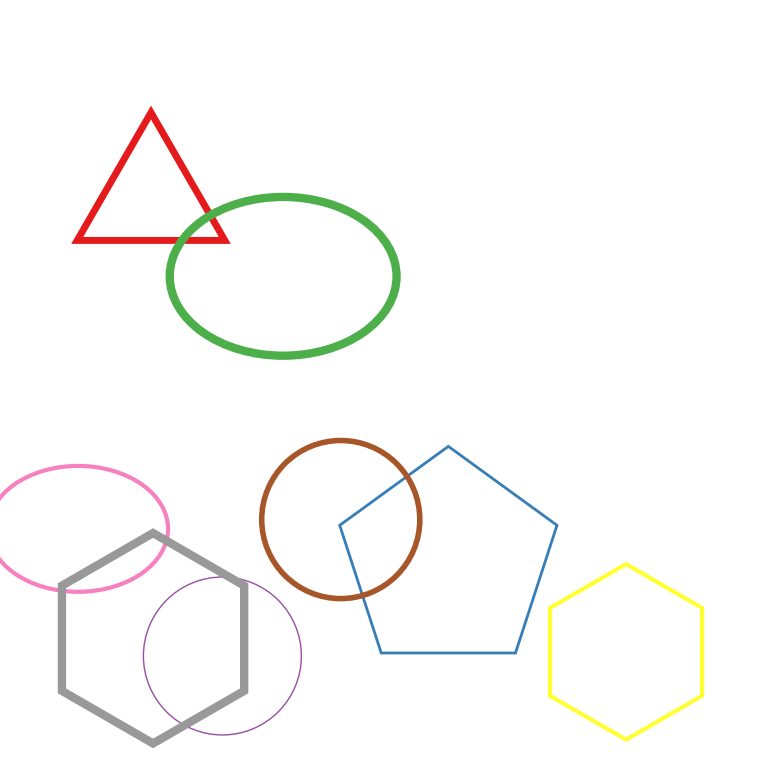[{"shape": "triangle", "thickness": 2.5, "radius": 0.55, "center": [0.196, 0.743]}, {"shape": "pentagon", "thickness": 1, "radius": 0.74, "center": [0.582, 0.272]}, {"shape": "oval", "thickness": 3, "radius": 0.74, "center": [0.368, 0.641]}, {"shape": "circle", "thickness": 0.5, "radius": 0.51, "center": [0.289, 0.148]}, {"shape": "hexagon", "thickness": 1.5, "radius": 0.57, "center": [0.813, 0.153]}, {"shape": "circle", "thickness": 2, "radius": 0.51, "center": [0.443, 0.325]}, {"shape": "oval", "thickness": 1.5, "radius": 0.58, "center": [0.101, 0.313]}, {"shape": "hexagon", "thickness": 3, "radius": 0.68, "center": [0.199, 0.171]}]